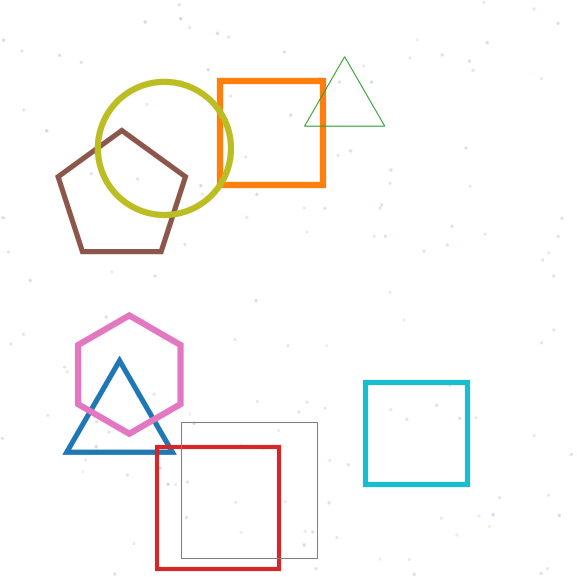[{"shape": "triangle", "thickness": 2.5, "radius": 0.53, "center": [0.207, 0.269]}, {"shape": "square", "thickness": 3, "radius": 0.45, "center": [0.47, 0.769]}, {"shape": "triangle", "thickness": 0.5, "radius": 0.4, "center": [0.597, 0.821]}, {"shape": "square", "thickness": 2, "radius": 0.53, "center": [0.378, 0.119]}, {"shape": "pentagon", "thickness": 2.5, "radius": 0.58, "center": [0.211, 0.657]}, {"shape": "hexagon", "thickness": 3, "radius": 0.51, "center": [0.224, 0.35]}, {"shape": "square", "thickness": 0.5, "radius": 0.59, "center": [0.432, 0.15]}, {"shape": "circle", "thickness": 3, "radius": 0.58, "center": [0.285, 0.742]}, {"shape": "square", "thickness": 2.5, "radius": 0.44, "center": [0.72, 0.249]}]